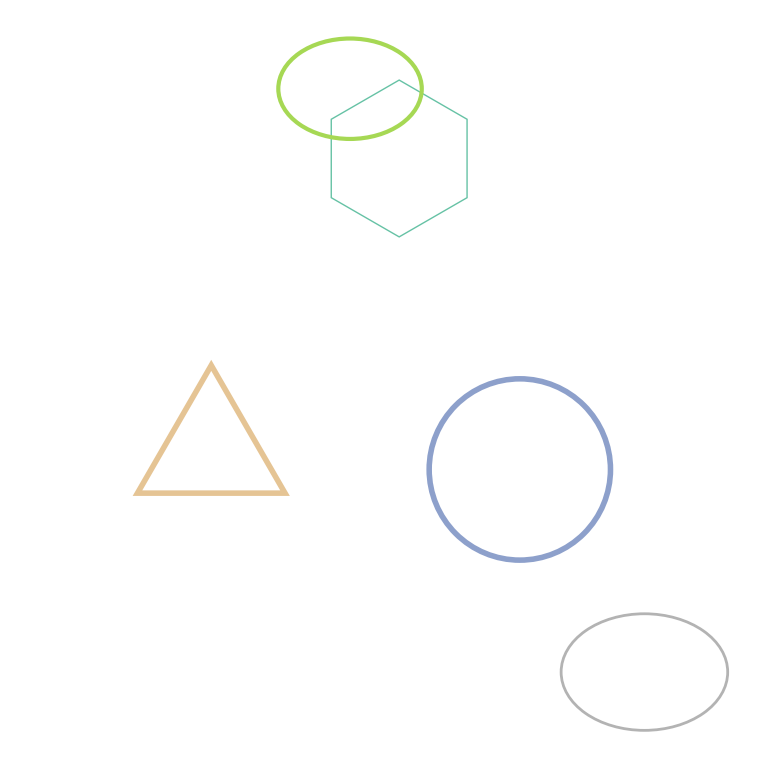[{"shape": "hexagon", "thickness": 0.5, "radius": 0.51, "center": [0.518, 0.794]}, {"shape": "circle", "thickness": 2, "radius": 0.59, "center": [0.675, 0.39]}, {"shape": "oval", "thickness": 1.5, "radius": 0.47, "center": [0.455, 0.885]}, {"shape": "triangle", "thickness": 2, "radius": 0.55, "center": [0.274, 0.415]}, {"shape": "oval", "thickness": 1, "radius": 0.54, "center": [0.837, 0.127]}]